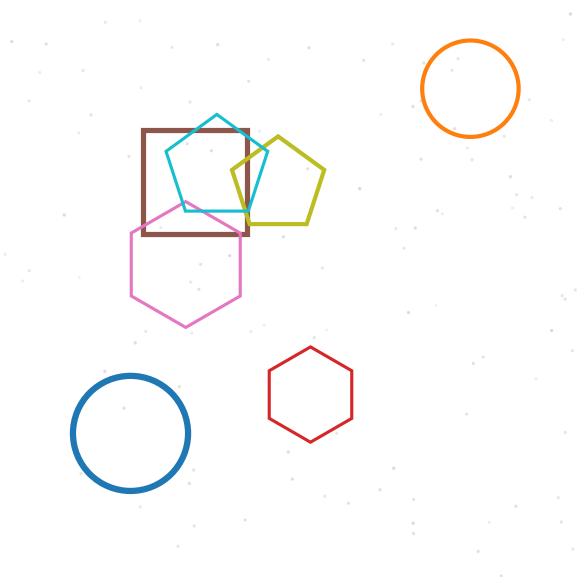[{"shape": "circle", "thickness": 3, "radius": 0.5, "center": [0.226, 0.249]}, {"shape": "circle", "thickness": 2, "radius": 0.42, "center": [0.815, 0.846]}, {"shape": "hexagon", "thickness": 1.5, "radius": 0.41, "center": [0.538, 0.316]}, {"shape": "square", "thickness": 2.5, "radius": 0.45, "center": [0.337, 0.684]}, {"shape": "hexagon", "thickness": 1.5, "radius": 0.54, "center": [0.322, 0.541]}, {"shape": "pentagon", "thickness": 2, "radius": 0.42, "center": [0.482, 0.679]}, {"shape": "pentagon", "thickness": 1.5, "radius": 0.46, "center": [0.376, 0.708]}]